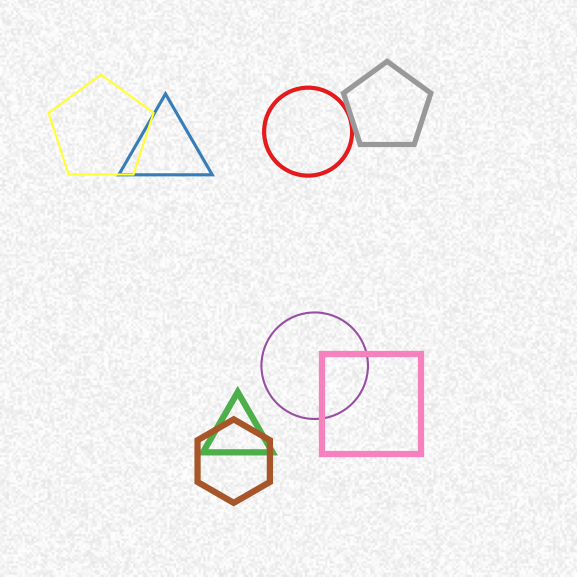[{"shape": "circle", "thickness": 2, "radius": 0.38, "center": [0.534, 0.771]}, {"shape": "triangle", "thickness": 1.5, "radius": 0.47, "center": [0.287, 0.743]}, {"shape": "triangle", "thickness": 3, "radius": 0.35, "center": [0.412, 0.251]}, {"shape": "circle", "thickness": 1, "radius": 0.46, "center": [0.545, 0.366]}, {"shape": "pentagon", "thickness": 1, "radius": 0.48, "center": [0.175, 0.774]}, {"shape": "hexagon", "thickness": 3, "radius": 0.36, "center": [0.405, 0.201]}, {"shape": "square", "thickness": 3, "radius": 0.43, "center": [0.644, 0.299]}, {"shape": "pentagon", "thickness": 2.5, "radius": 0.4, "center": [0.67, 0.813]}]